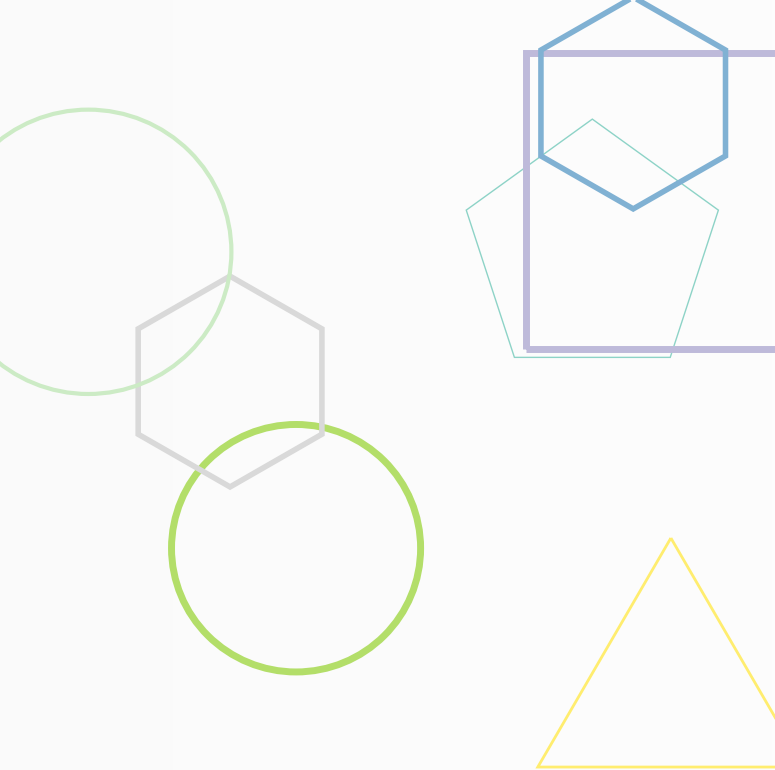[{"shape": "pentagon", "thickness": 0.5, "radius": 0.86, "center": [0.764, 0.674]}, {"shape": "square", "thickness": 2.5, "radius": 0.96, "center": [0.87, 0.739]}, {"shape": "hexagon", "thickness": 2, "radius": 0.69, "center": [0.817, 0.866]}, {"shape": "circle", "thickness": 2.5, "radius": 0.8, "center": [0.382, 0.288]}, {"shape": "hexagon", "thickness": 2, "radius": 0.68, "center": [0.297, 0.504]}, {"shape": "circle", "thickness": 1.5, "radius": 0.92, "center": [0.114, 0.673]}, {"shape": "triangle", "thickness": 1, "radius": 0.99, "center": [0.866, 0.103]}]